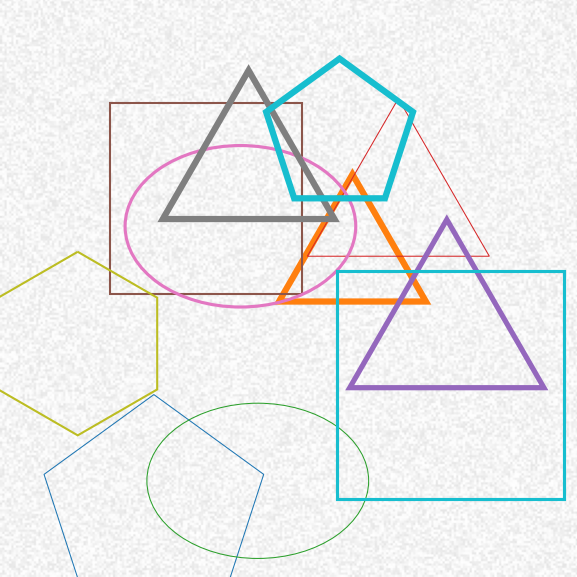[{"shape": "pentagon", "thickness": 0.5, "radius": 1.0, "center": [0.266, 0.116]}, {"shape": "triangle", "thickness": 3, "radius": 0.73, "center": [0.61, 0.55]}, {"shape": "oval", "thickness": 0.5, "radius": 0.96, "center": [0.446, 0.167]}, {"shape": "triangle", "thickness": 0.5, "radius": 0.91, "center": [0.69, 0.646]}, {"shape": "triangle", "thickness": 2.5, "radius": 0.97, "center": [0.774, 0.425]}, {"shape": "square", "thickness": 1, "radius": 0.83, "center": [0.357, 0.656]}, {"shape": "oval", "thickness": 1.5, "radius": 1.0, "center": [0.416, 0.607]}, {"shape": "triangle", "thickness": 3, "radius": 0.86, "center": [0.43, 0.706]}, {"shape": "hexagon", "thickness": 1, "radius": 0.79, "center": [0.135, 0.404]}, {"shape": "pentagon", "thickness": 3, "radius": 0.67, "center": [0.588, 0.764]}, {"shape": "square", "thickness": 1.5, "radius": 0.98, "center": [0.78, 0.333]}]